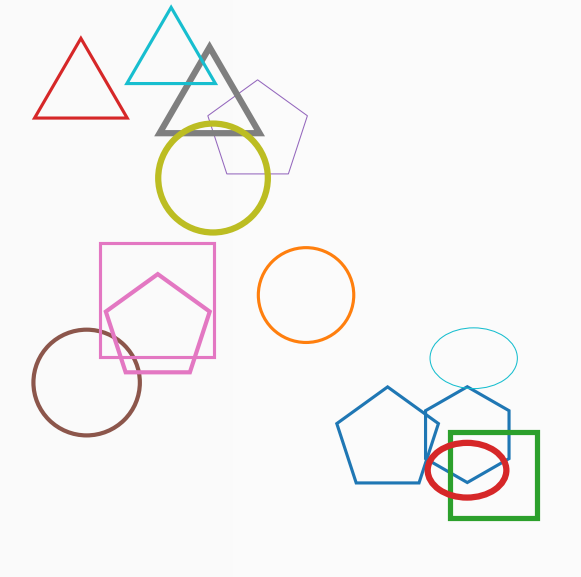[{"shape": "hexagon", "thickness": 1.5, "radius": 0.41, "center": [0.804, 0.247]}, {"shape": "pentagon", "thickness": 1.5, "radius": 0.46, "center": [0.667, 0.237]}, {"shape": "circle", "thickness": 1.5, "radius": 0.41, "center": [0.527, 0.488]}, {"shape": "square", "thickness": 2.5, "radius": 0.37, "center": [0.849, 0.177]}, {"shape": "oval", "thickness": 3, "radius": 0.34, "center": [0.804, 0.185]}, {"shape": "triangle", "thickness": 1.5, "radius": 0.46, "center": [0.139, 0.841]}, {"shape": "pentagon", "thickness": 0.5, "radius": 0.45, "center": [0.443, 0.771]}, {"shape": "circle", "thickness": 2, "radius": 0.46, "center": [0.149, 0.337]}, {"shape": "square", "thickness": 1.5, "radius": 0.49, "center": [0.27, 0.479]}, {"shape": "pentagon", "thickness": 2, "radius": 0.47, "center": [0.271, 0.43]}, {"shape": "triangle", "thickness": 3, "radius": 0.5, "center": [0.361, 0.818]}, {"shape": "circle", "thickness": 3, "radius": 0.47, "center": [0.367, 0.691]}, {"shape": "triangle", "thickness": 1.5, "radius": 0.44, "center": [0.294, 0.898]}, {"shape": "oval", "thickness": 0.5, "radius": 0.38, "center": [0.815, 0.379]}]